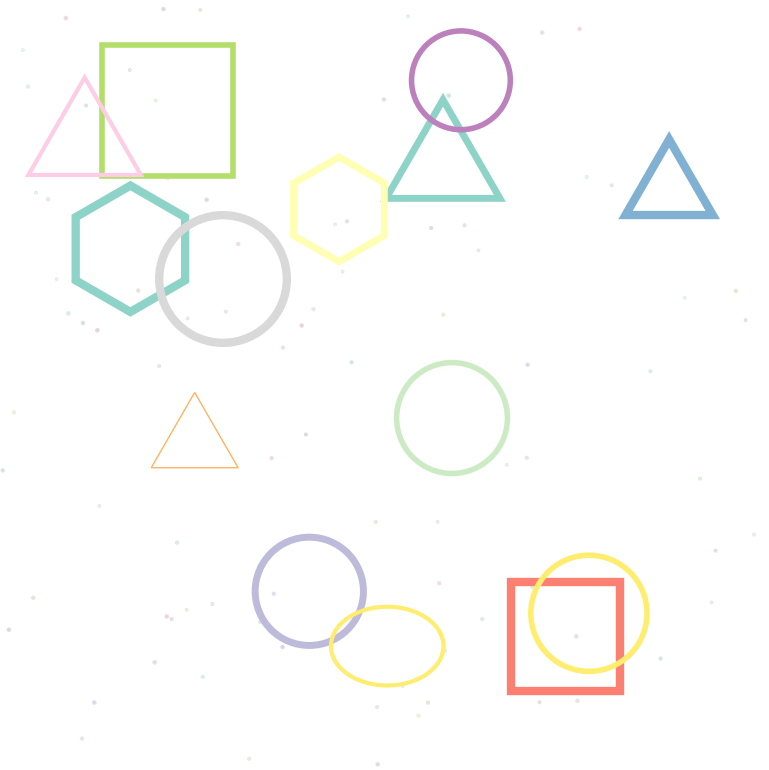[{"shape": "triangle", "thickness": 2.5, "radius": 0.43, "center": [0.575, 0.785]}, {"shape": "hexagon", "thickness": 3, "radius": 0.41, "center": [0.169, 0.677]}, {"shape": "hexagon", "thickness": 2.5, "radius": 0.34, "center": [0.44, 0.728]}, {"shape": "circle", "thickness": 2.5, "radius": 0.35, "center": [0.402, 0.232]}, {"shape": "square", "thickness": 3, "radius": 0.35, "center": [0.735, 0.173]}, {"shape": "triangle", "thickness": 3, "radius": 0.33, "center": [0.869, 0.753]}, {"shape": "triangle", "thickness": 0.5, "radius": 0.33, "center": [0.253, 0.425]}, {"shape": "square", "thickness": 2, "radius": 0.43, "center": [0.218, 0.857]}, {"shape": "triangle", "thickness": 1.5, "radius": 0.42, "center": [0.11, 0.815]}, {"shape": "circle", "thickness": 3, "radius": 0.41, "center": [0.29, 0.638]}, {"shape": "circle", "thickness": 2, "radius": 0.32, "center": [0.599, 0.896]}, {"shape": "circle", "thickness": 2, "radius": 0.36, "center": [0.587, 0.457]}, {"shape": "circle", "thickness": 2, "radius": 0.38, "center": [0.765, 0.203]}, {"shape": "oval", "thickness": 1.5, "radius": 0.37, "center": [0.503, 0.161]}]